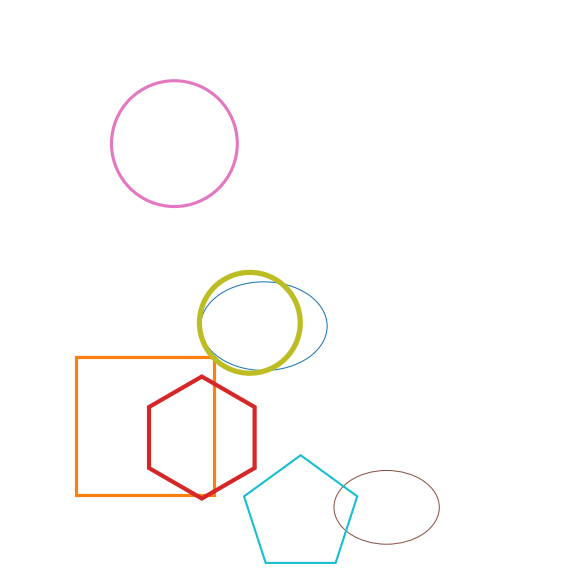[{"shape": "oval", "thickness": 0.5, "radius": 0.55, "center": [0.457, 0.434]}, {"shape": "square", "thickness": 1.5, "radius": 0.6, "center": [0.251, 0.261]}, {"shape": "hexagon", "thickness": 2, "radius": 0.53, "center": [0.349, 0.241]}, {"shape": "oval", "thickness": 0.5, "radius": 0.46, "center": [0.669, 0.121]}, {"shape": "circle", "thickness": 1.5, "radius": 0.54, "center": [0.302, 0.75]}, {"shape": "circle", "thickness": 2.5, "radius": 0.44, "center": [0.433, 0.44]}, {"shape": "pentagon", "thickness": 1, "radius": 0.52, "center": [0.521, 0.108]}]